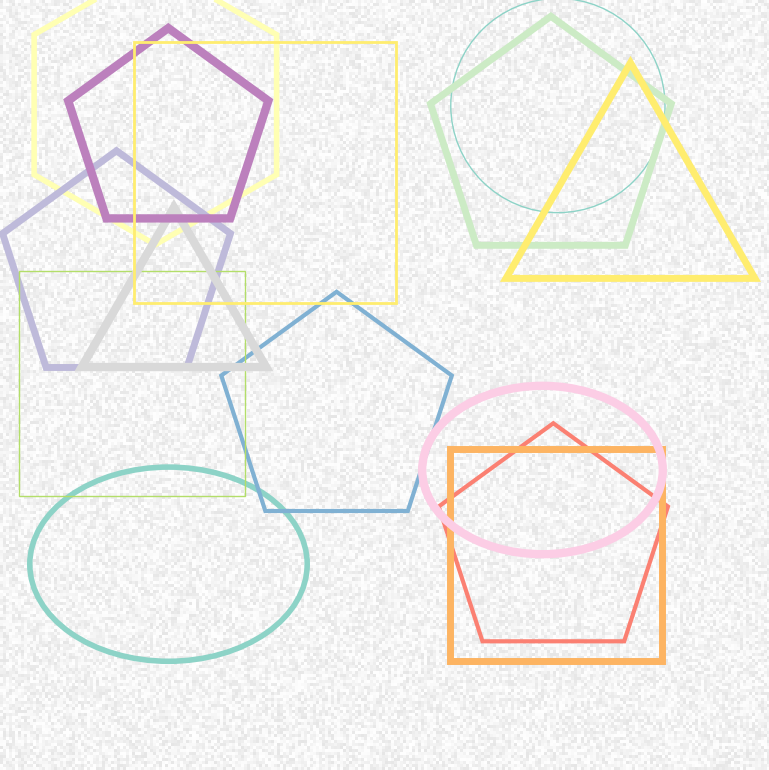[{"shape": "oval", "thickness": 2, "radius": 0.9, "center": [0.219, 0.267]}, {"shape": "circle", "thickness": 0.5, "radius": 0.7, "center": [0.725, 0.863]}, {"shape": "hexagon", "thickness": 2, "radius": 0.91, "center": [0.202, 0.864]}, {"shape": "pentagon", "thickness": 2.5, "radius": 0.78, "center": [0.151, 0.649]}, {"shape": "pentagon", "thickness": 1.5, "radius": 0.78, "center": [0.719, 0.294]}, {"shape": "pentagon", "thickness": 1.5, "radius": 0.79, "center": [0.437, 0.464]}, {"shape": "square", "thickness": 2.5, "radius": 0.69, "center": [0.722, 0.28]}, {"shape": "square", "thickness": 0.5, "radius": 0.73, "center": [0.172, 0.502]}, {"shape": "oval", "thickness": 3, "radius": 0.78, "center": [0.705, 0.39]}, {"shape": "triangle", "thickness": 3, "radius": 0.69, "center": [0.226, 0.592]}, {"shape": "pentagon", "thickness": 3, "radius": 0.68, "center": [0.219, 0.827]}, {"shape": "pentagon", "thickness": 2.5, "radius": 0.82, "center": [0.715, 0.814]}, {"shape": "square", "thickness": 1, "radius": 0.85, "center": [0.344, 0.776]}, {"shape": "triangle", "thickness": 2.5, "radius": 0.93, "center": [0.819, 0.732]}]